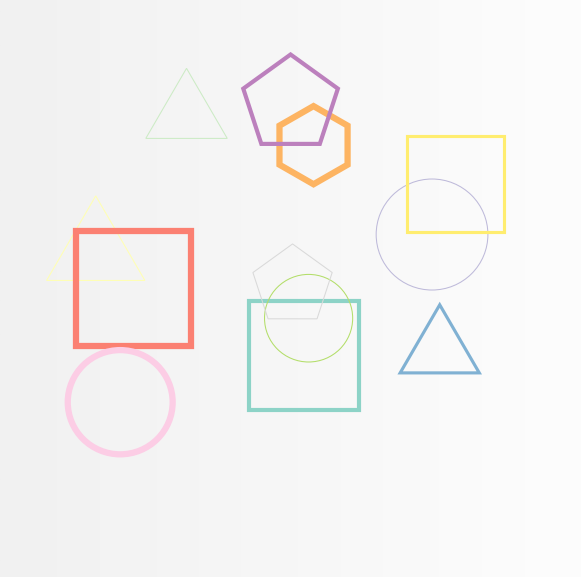[{"shape": "square", "thickness": 2, "radius": 0.47, "center": [0.523, 0.384]}, {"shape": "triangle", "thickness": 0.5, "radius": 0.49, "center": [0.165, 0.562]}, {"shape": "circle", "thickness": 0.5, "radius": 0.48, "center": [0.743, 0.593]}, {"shape": "square", "thickness": 3, "radius": 0.5, "center": [0.229, 0.5]}, {"shape": "triangle", "thickness": 1.5, "radius": 0.39, "center": [0.757, 0.393]}, {"shape": "hexagon", "thickness": 3, "radius": 0.34, "center": [0.539, 0.748]}, {"shape": "circle", "thickness": 0.5, "radius": 0.38, "center": [0.531, 0.448]}, {"shape": "circle", "thickness": 3, "radius": 0.45, "center": [0.207, 0.303]}, {"shape": "pentagon", "thickness": 0.5, "radius": 0.36, "center": [0.503, 0.505]}, {"shape": "pentagon", "thickness": 2, "radius": 0.43, "center": [0.5, 0.819]}, {"shape": "triangle", "thickness": 0.5, "radius": 0.4, "center": [0.321, 0.8]}, {"shape": "square", "thickness": 1.5, "radius": 0.42, "center": [0.784, 0.68]}]